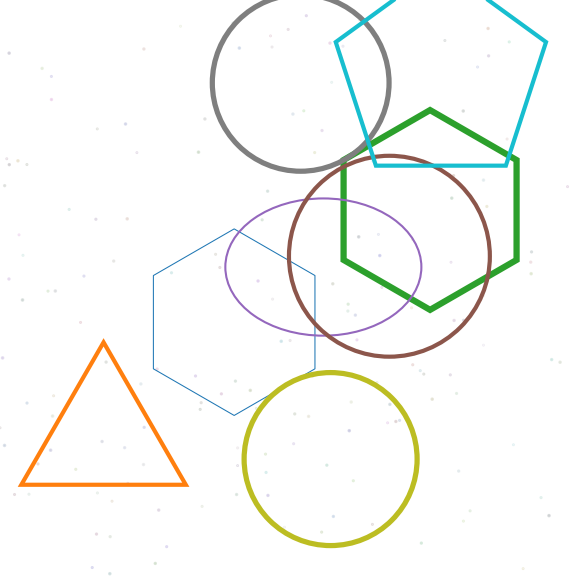[{"shape": "hexagon", "thickness": 0.5, "radius": 0.81, "center": [0.405, 0.441]}, {"shape": "triangle", "thickness": 2, "radius": 0.82, "center": [0.179, 0.242]}, {"shape": "hexagon", "thickness": 3, "radius": 0.86, "center": [0.745, 0.636]}, {"shape": "oval", "thickness": 1, "radius": 0.85, "center": [0.56, 0.537]}, {"shape": "circle", "thickness": 2, "radius": 0.87, "center": [0.674, 0.555]}, {"shape": "circle", "thickness": 2.5, "radius": 0.77, "center": [0.521, 0.856]}, {"shape": "circle", "thickness": 2.5, "radius": 0.75, "center": [0.572, 0.204]}, {"shape": "pentagon", "thickness": 2, "radius": 0.96, "center": [0.763, 0.867]}]